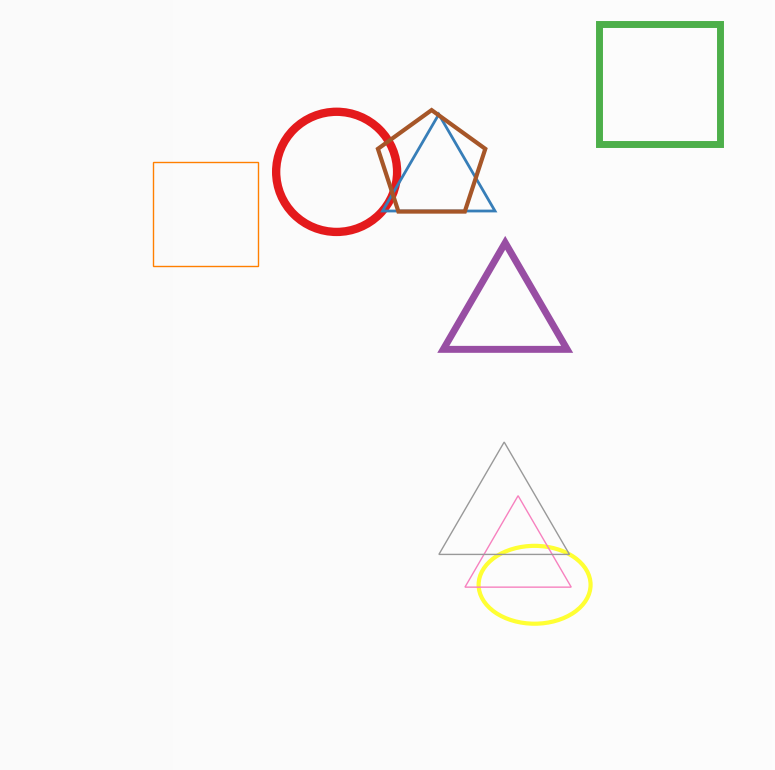[{"shape": "circle", "thickness": 3, "radius": 0.39, "center": [0.434, 0.777]}, {"shape": "triangle", "thickness": 1, "radius": 0.42, "center": [0.566, 0.768]}, {"shape": "square", "thickness": 2.5, "radius": 0.39, "center": [0.851, 0.891]}, {"shape": "triangle", "thickness": 2.5, "radius": 0.46, "center": [0.652, 0.592]}, {"shape": "square", "thickness": 0.5, "radius": 0.34, "center": [0.265, 0.722]}, {"shape": "oval", "thickness": 1.5, "radius": 0.36, "center": [0.69, 0.241]}, {"shape": "pentagon", "thickness": 1.5, "radius": 0.36, "center": [0.557, 0.784]}, {"shape": "triangle", "thickness": 0.5, "radius": 0.4, "center": [0.669, 0.277]}, {"shape": "triangle", "thickness": 0.5, "radius": 0.49, "center": [0.651, 0.329]}]